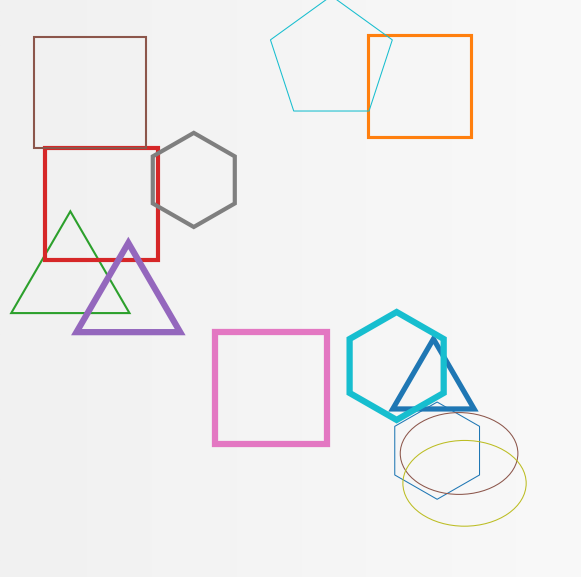[{"shape": "hexagon", "thickness": 0.5, "radius": 0.42, "center": [0.752, 0.219]}, {"shape": "triangle", "thickness": 2.5, "radius": 0.4, "center": [0.746, 0.331]}, {"shape": "square", "thickness": 1.5, "radius": 0.44, "center": [0.722, 0.851]}, {"shape": "triangle", "thickness": 1, "radius": 0.59, "center": [0.121, 0.516]}, {"shape": "square", "thickness": 2, "radius": 0.48, "center": [0.175, 0.646]}, {"shape": "triangle", "thickness": 3, "radius": 0.51, "center": [0.221, 0.475]}, {"shape": "square", "thickness": 1, "radius": 0.48, "center": [0.155, 0.839]}, {"shape": "oval", "thickness": 0.5, "radius": 0.51, "center": [0.79, 0.214]}, {"shape": "square", "thickness": 3, "radius": 0.48, "center": [0.466, 0.327]}, {"shape": "hexagon", "thickness": 2, "radius": 0.41, "center": [0.333, 0.688]}, {"shape": "oval", "thickness": 0.5, "radius": 0.53, "center": [0.799, 0.162]}, {"shape": "pentagon", "thickness": 0.5, "radius": 0.55, "center": [0.57, 0.896]}, {"shape": "hexagon", "thickness": 3, "radius": 0.47, "center": [0.682, 0.365]}]